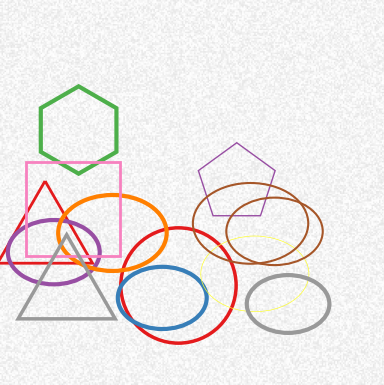[{"shape": "triangle", "thickness": 2, "radius": 0.71, "center": [0.117, 0.387]}, {"shape": "circle", "thickness": 2.5, "radius": 0.75, "center": [0.464, 0.258]}, {"shape": "oval", "thickness": 3, "radius": 0.58, "center": [0.421, 0.226]}, {"shape": "hexagon", "thickness": 3, "radius": 0.57, "center": [0.204, 0.662]}, {"shape": "pentagon", "thickness": 1, "radius": 0.52, "center": [0.615, 0.524]}, {"shape": "oval", "thickness": 3, "radius": 0.6, "center": [0.14, 0.345]}, {"shape": "oval", "thickness": 3, "radius": 0.7, "center": [0.292, 0.395]}, {"shape": "oval", "thickness": 0.5, "radius": 0.7, "center": [0.662, 0.289]}, {"shape": "oval", "thickness": 1.5, "radius": 0.63, "center": [0.713, 0.399]}, {"shape": "oval", "thickness": 1.5, "radius": 0.75, "center": [0.651, 0.42]}, {"shape": "square", "thickness": 2, "radius": 0.61, "center": [0.19, 0.457]}, {"shape": "triangle", "thickness": 2.5, "radius": 0.73, "center": [0.173, 0.245]}, {"shape": "oval", "thickness": 3, "radius": 0.54, "center": [0.748, 0.21]}]